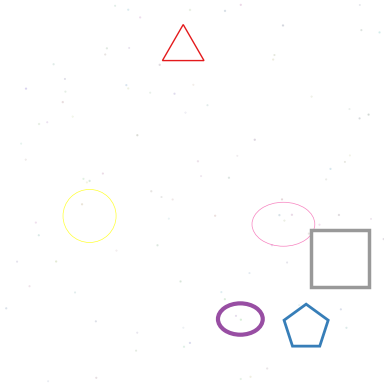[{"shape": "triangle", "thickness": 1, "radius": 0.31, "center": [0.476, 0.874]}, {"shape": "pentagon", "thickness": 2, "radius": 0.3, "center": [0.795, 0.15]}, {"shape": "oval", "thickness": 3, "radius": 0.29, "center": [0.624, 0.171]}, {"shape": "circle", "thickness": 0.5, "radius": 0.34, "center": [0.233, 0.439]}, {"shape": "oval", "thickness": 0.5, "radius": 0.41, "center": [0.736, 0.418]}, {"shape": "square", "thickness": 2.5, "radius": 0.37, "center": [0.883, 0.329]}]